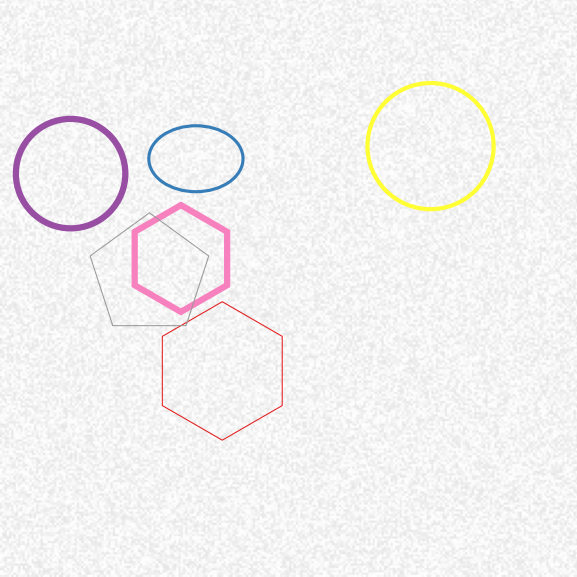[{"shape": "hexagon", "thickness": 0.5, "radius": 0.6, "center": [0.385, 0.357]}, {"shape": "oval", "thickness": 1.5, "radius": 0.41, "center": [0.339, 0.724]}, {"shape": "circle", "thickness": 3, "radius": 0.47, "center": [0.122, 0.698]}, {"shape": "circle", "thickness": 2, "radius": 0.55, "center": [0.746, 0.746]}, {"shape": "hexagon", "thickness": 3, "radius": 0.46, "center": [0.313, 0.552]}, {"shape": "pentagon", "thickness": 0.5, "radius": 0.54, "center": [0.259, 0.523]}]